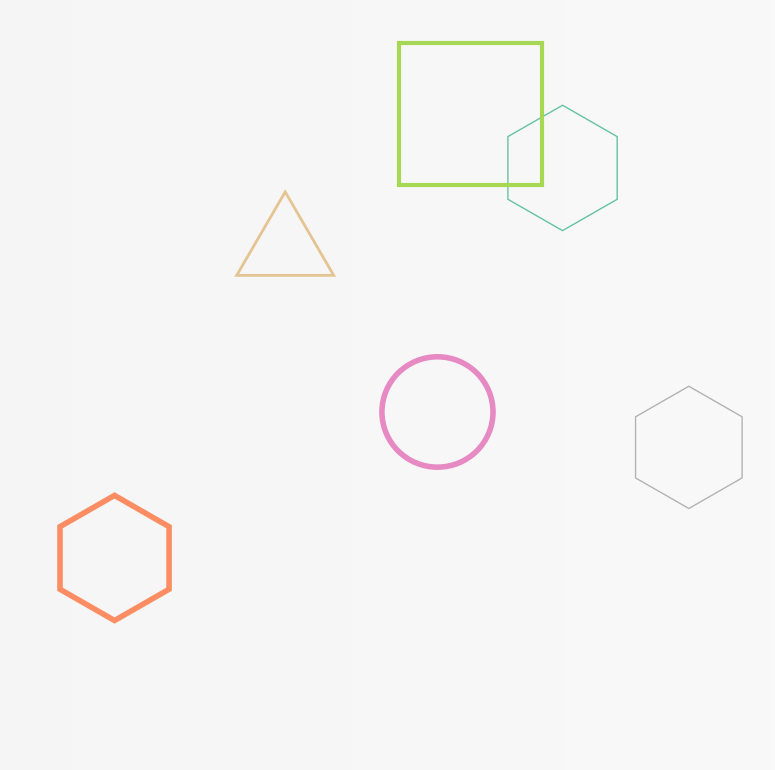[{"shape": "hexagon", "thickness": 0.5, "radius": 0.41, "center": [0.726, 0.782]}, {"shape": "hexagon", "thickness": 2, "radius": 0.41, "center": [0.148, 0.275]}, {"shape": "circle", "thickness": 2, "radius": 0.36, "center": [0.564, 0.465]}, {"shape": "square", "thickness": 1.5, "radius": 0.46, "center": [0.607, 0.852]}, {"shape": "triangle", "thickness": 1, "radius": 0.36, "center": [0.368, 0.679]}, {"shape": "hexagon", "thickness": 0.5, "radius": 0.4, "center": [0.889, 0.419]}]